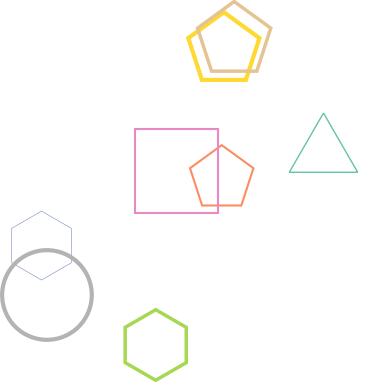[{"shape": "triangle", "thickness": 1, "radius": 0.51, "center": [0.84, 0.604]}, {"shape": "pentagon", "thickness": 1.5, "radius": 0.43, "center": [0.576, 0.536]}, {"shape": "hexagon", "thickness": 0.5, "radius": 0.45, "center": [0.108, 0.362]}, {"shape": "square", "thickness": 1.5, "radius": 0.54, "center": [0.459, 0.557]}, {"shape": "hexagon", "thickness": 2.5, "radius": 0.46, "center": [0.404, 0.104]}, {"shape": "pentagon", "thickness": 3, "radius": 0.49, "center": [0.582, 0.871]}, {"shape": "pentagon", "thickness": 2.5, "radius": 0.5, "center": [0.608, 0.896]}, {"shape": "circle", "thickness": 3, "radius": 0.58, "center": [0.122, 0.234]}]